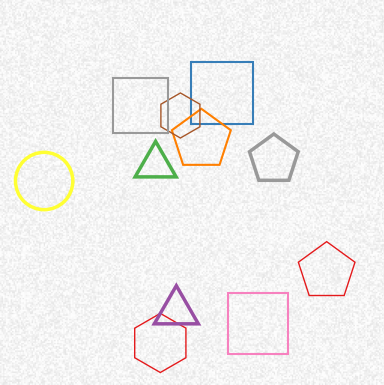[{"shape": "pentagon", "thickness": 1, "radius": 0.39, "center": [0.848, 0.295]}, {"shape": "hexagon", "thickness": 1, "radius": 0.38, "center": [0.416, 0.109]}, {"shape": "square", "thickness": 1.5, "radius": 0.4, "center": [0.576, 0.759]}, {"shape": "triangle", "thickness": 2.5, "radius": 0.31, "center": [0.404, 0.571]}, {"shape": "triangle", "thickness": 2.5, "radius": 0.33, "center": [0.458, 0.192]}, {"shape": "pentagon", "thickness": 1.5, "radius": 0.4, "center": [0.523, 0.637]}, {"shape": "circle", "thickness": 2.5, "radius": 0.37, "center": [0.115, 0.53]}, {"shape": "hexagon", "thickness": 1, "radius": 0.29, "center": [0.469, 0.7]}, {"shape": "square", "thickness": 1.5, "radius": 0.39, "center": [0.67, 0.16]}, {"shape": "pentagon", "thickness": 2.5, "radius": 0.33, "center": [0.711, 0.585]}, {"shape": "square", "thickness": 1.5, "radius": 0.35, "center": [0.365, 0.726]}]